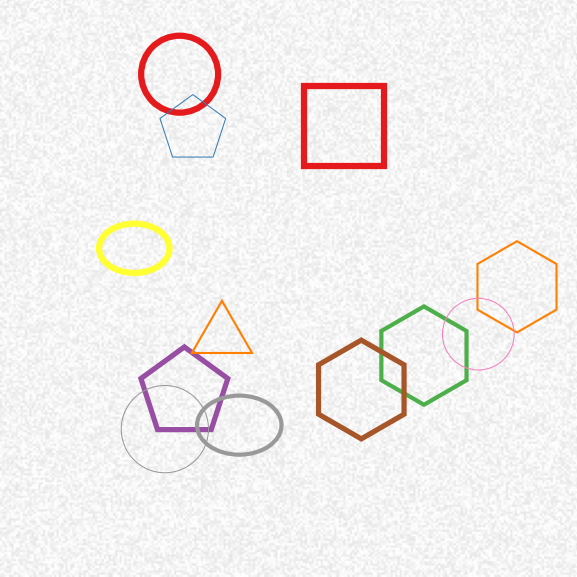[{"shape": "circle", "thickness": 3, "radius": 0.33, "center": [0.311, 0.871]}, {"shape": "square", "thickness": 3, "radius": 0.35, "center": [0.596, 0.781]}, {"shape": "pentagon", "thickness": 0.5, "radius": 0.3, "center": [0.334, 0.776]}, {"shape": "hexagon", "thickness": 2, "radius": 0.43, "center": [0.734, 0.383]}, {"shape": "pentagon", "thickness": 2.5, "radius": 0.4, "center": [0.319, 0.319]}, {"shape": "triangle", "thickness": 1, "radius": 0.3, "center": [0.384, 0.418]}, {"shape": "hexagon", "thickness": 1, "radius": 0.4, "center": [0.895, 0.502]}, {"shape": "oval", "thickness": 3, "radius": 0.31, "center": [0.233, 0.569]}, {"shape": "hexagon", "thickness": 2.5, "radius": 0.43, "center": [0.626, 0.325]}, {"shape": "circle", "thickness": 0.5, "radius": 0.31, "center": [0.828, 0.421]}, {"shape": "circle", "thickness": 0.5, "radius": 0.38, "center": [0.285, 0.256]}, {"shape": "oval", "thickness": 2, "radius": 0.37, "center": [0.414, 0.263]}]